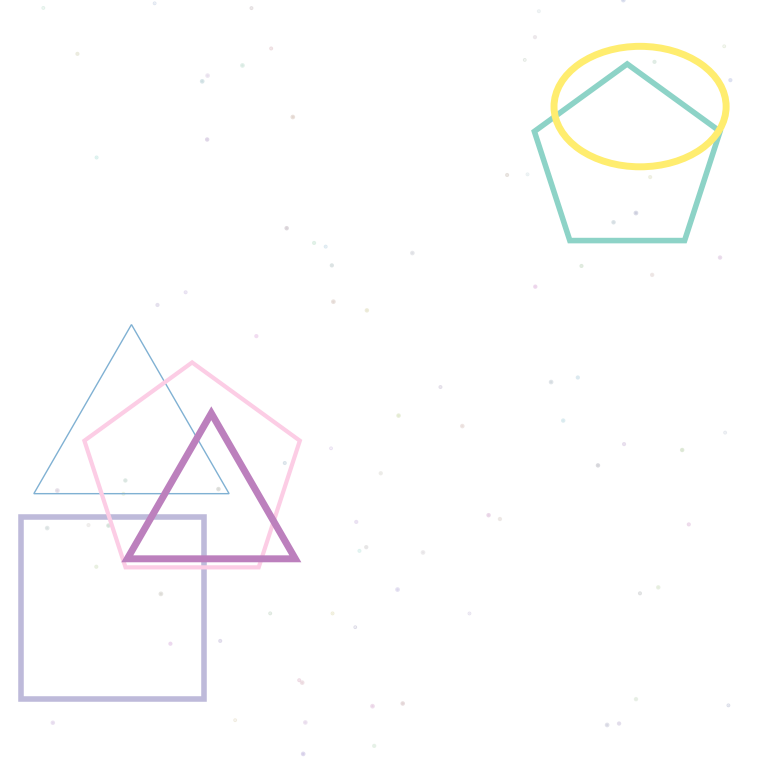[{"shape": "pentagon", "thickness": 2, "radius": 0.63, "center": [0.815, 0.79]}, {"shape": "square", "thickness": 2, "radius": 0.59, "center": [0.146, 0.211]}, {"shape": "triangle", "thickness": 0.5, "radius": 0.73, "center": [0.171, 0.432]}, {"shape": "pentagon", "thickness": 1.5, "radius": 0.74, "center": [0.249, 0.382]}, {"shape": "triangle", "thickness": 2.5, "radius": 0.63, "center": [0.274, 0.337]}, {"shape": "oval", "thickness": 2.5, "radius": 0.56, "center": [0.831, 0.862]}]